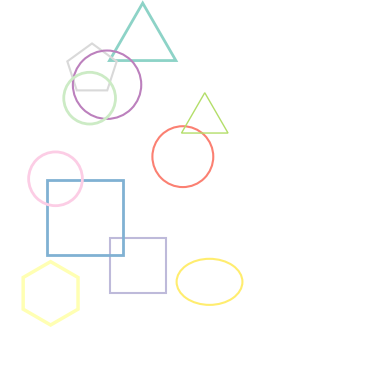[{"shape": "triangle", "thickness": 2, "radius": 0.5, "center": [0.371, 0.892]}, {"shape": "hexagon", "thickness": 2.5, "radius": 0.41, "center": [0.131, 0.238]}, {"shape": "square", "thickness": 1.5, "radius": 0.36, "center": [0.358, 0.311]}, {"shape": "circle", "thickness": 1.5, "radius": 0.4, "center": [0.475, 0.593]}, {"shape": "square", "thickness": 2, "radius": 0.49, "center": [0.221, 0.435]}, {"shape": "triangle", "thickness": 1, "radius": 0.35, "center": [0.532, 0.689]}, {"shape": "circle", "thickness": 2, "radius": 0.35, "center": [0.144, 0.536]}, {"shape": "pentagon", "thickness": 1.5, "radius": 0.34, "center": [0.239, 0.82]}, {"shape": "circle", "thickness": 1.5, "radius": 0.44, "center": [0.278, 0.78]}, {"shape": "circle", "thickness": 2, "radius": 0.34, "center": [0.233, 0.745]}, {"shape": "oval", "thickness": 1.5, "radius": 0.43, "center": [0.544, 0.268]}]